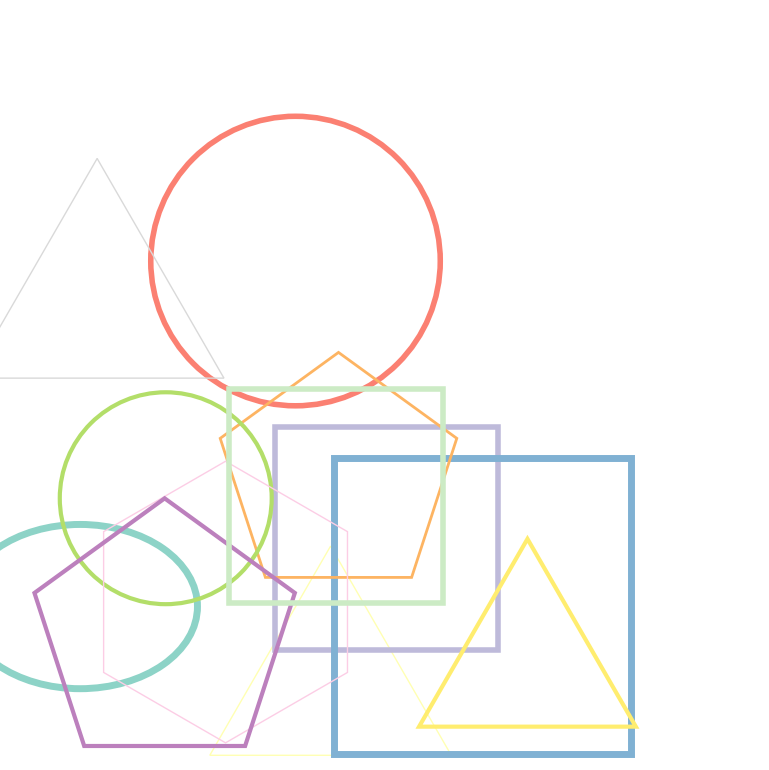[{"shape": "oval", "thickness": 2.5, "radius": 0.76, "center": [0.104, 0.212]}, {"shape": "triangle", "thickness": 0.5, "radius": 0.91, "center": [0.429, 0.11]}, {"shape": "square", "thickness": 2, "radius": 0.72, "center": [0.502, 0.301]}, {"shape": "circle", "thickness": 2, "radius": 0.94, "center": [0.384, 0.661]}, {"shape": "square", "thickness": 2.5, "radius": 0.96, "center": [0.627, 0.213]}, {"shape": "pentagon", "thickness": 1, "radius": 0.81, "center": [0.44, 0.381]}, {"shape": "circle", "thickness": 1.5, "radius": 0.69, "center": [0.215, 0.353]}, {"shape": "hexagon", "thickness": 0.5, "radius": 0.91, "center": [0.293, 0.218]}, {"shape": "triangle", "thickness": 0.5, "radius": 0.95, "center": [0.126, 0.604]}, {"shape": "pentagon", "thickness": 1.5, "radius": 0.89, "center": [0.214, 0.175]}, {"shape": "square", "thickness": 2, "radius": 0.69, "center": [0.436, 0.356]}, {"shape": "triangle", "thickness": 1.5, "radius": 0.81, "center": [0.685, 0.138]}]